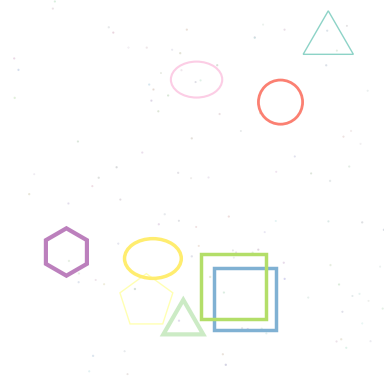[{"shape": "triangle", "thickness": 1, "radius": 0.38, "center": [0.853, 0.897]}, {"shape": "pentagon", "thickness": 1, "radius": 0.36, "center": [0.38, 0.217]}, {"shape": "circle", "thickness": 2, "radius": 0.29, "center": [0.729, 0.735]}, {"shape": "square", "thickness": 2.5, "radius": 0.4, "center": [0.637, 0.224]}, {"shape": "square", "thickness": 2.5, "radius": 0.42, "center": [0.607, 0.256]}, {"shape": "oval", "thickness": 1.5, "radius": 0.33, "center": [0.511, 0.793]}, {"shape": "hexagon", "thickness": 3, "radius": 0.31, "center": [0.172, 0.345]}, {"shape": "triangle", "thickness": 3, "radius": 0.3, "center": [0.476, 0.161]}, {"shape": "oval", "thickness": 2.5, "radius": 0.37, "center": [0.397, 0.329]}]